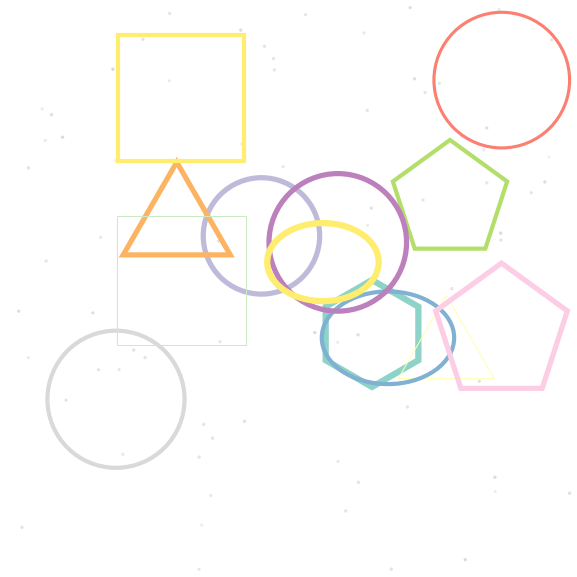[{"shape": "hexagon", "thickness": 3, "radius": 0.46, "center": [0.644, 0.422]}, {"shape": "triangle", "thickness": 0.5, "radius": 0.48, "center": [0.773, 0.392]}, {"shape": "circle", "thickness": 2.5, "radius": 0.5, "center": [0.453, 0.591]}, {"shape": "circle", "thickness": 1.5, "radius": 0.59, "center": [0.869, 0.86]}, {"shape": "oval", "thickness": 2, "radius": 0.57, "center": [0.672, 0.414]}, {"shape": "triangle", "thickness": 2.5, "radius": 0.54, "center": [0.306, 0.611]}, {"shape": "pentagon", "thickness": 2, "radius": 0.52, "center": [0.779, 0.653]}, {"shape": "pentagon", "thickness": 2.5, "radius": 0.6, "center": [0.868, 0.424]}, {"shape": "circle", "thickness": 2, "radius": 0.59, "center": [0.201, 0.308]}, {"shape": "circle", "thickness": 2.5, "radius": 0.6, "center": [0.585, 0.579]}, {"shape": "square", "thickness": 0.5, "radius": 0.56, "center": [0.314, 0.514]}, {"shape": "oval", "thickness": 3, "radius": 0.48, "center": [0.559, 0.545]}, {"shape": "square", "thickness": 2, "radius": 0.55, "center": [0.314, 0.83]}]